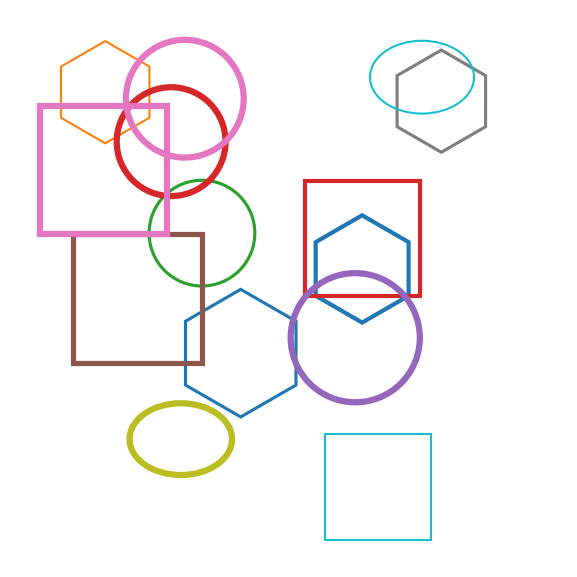[{"shape": "hexagon", "thickness": 1.5, "radius": 0.55, "center": [0.417, 0.388]}, {"shape": "hexagon", "thickness": 2, "radius": 0.46, "center": [0.627, 0.533]}, {"shape": "hexagon", "thickness": 1, "radius": 0.44, "center": [0.182, 0.84]}, {"shape": "circle", "thickness": 1.5, "radius": 0.46, "center": [0.35, 0.595]}, {"shape": "circle", "thickness": 3, "radius": 0.47, "center": [0.296, 0.754]}, {"shape": "square", "thickness": 2, "radius": 0.5, "center": [0.628, 0.587]}, {"shape": "circle", "thickness": 3, "radius": 0.56, "center": [0.615, 0.414]}, {"shape": "square", "thickness": 2.5, "radius": 0.56, "center": [0.238, 0.482]}, {"shape": "circle", "thickness": 3, "radius": 0.51, "center": [0.32, 0.828]}, {"shape": "square", "thickness": 3, "radius": 0.55, "center": [0.179, 0.705]}, {"shape": "hexagon", "thickness": 1.5, "radius": 0.44, "center": [0.764, 0.824]}, {"shape": "oval", "thickness": 3, "radius": 0.44, "center": [0.313, 0.239]}, {"shape": "square", "thickness": 1, "radius": 0.46, "center": [0.655, 0.156]}, {"shape": "oval", "thickness": 1, "radius": 0.45, "center": [0.731, 0.866]}]